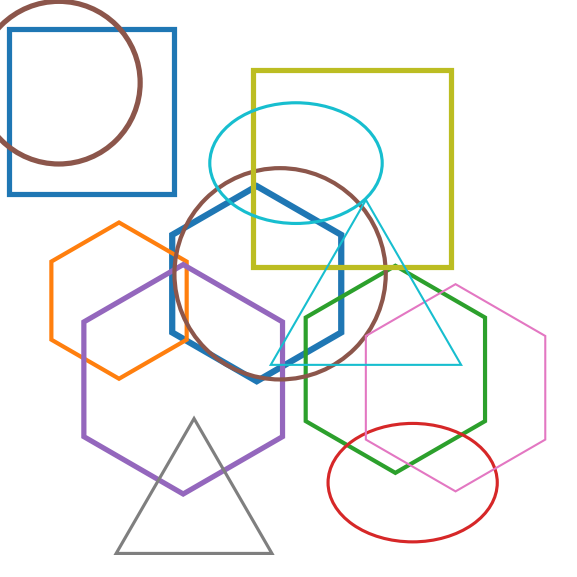[{"shape": "hexagon", "thickness": 3, "radius": 0.84, "center": [0.445, 0.508]}, {"shape": "square", "thickness": 2.5, "radius": 0.71, "center": [0.159, 0.806]}, {"shape": "hexagon", "thickness": 2, "radius": 0.68, "center": [0.206, 0.479]}, {"shape": "hexagon", "thickness": 2, "radius": 0.9, "center": [0.685, 0.36]}, {"shape": "oval", "thickness": 1.5, "radius": 0.73, "center": [0.715, 0.163]}, {"shape": "hexagon", "thickness": 2.5, "radius": 0.99, "center": [0.317, 0.342]}, {"shape": "circle", "thickness": 2, "radius": 0.91, "center": [0.485, 0.525]}, {"shape": "circle", "thickness": 2.5, "radius": 0.7, "center": [0.102, 0.856]}, {"shape": "hexagon", "thickness": 1, "radius": 0.9, "center": [0.789, 0.328]}, {"shape": "triangle", "thickness": 1.5, "radius": 0.78, "center": [0.336, 0.119]}, {"shape": "square", "thickness": 2.5, "radius": 0.85, "center": [0.609, 0.707]}, {"shape": "oval", "thickness": 1.5, "radius": 0.75, "center": [0.513, 0.717]}, {"shape": "triangle", "thickness": 1, "radius": 0.95, "center": [0.634, 0.463]}]